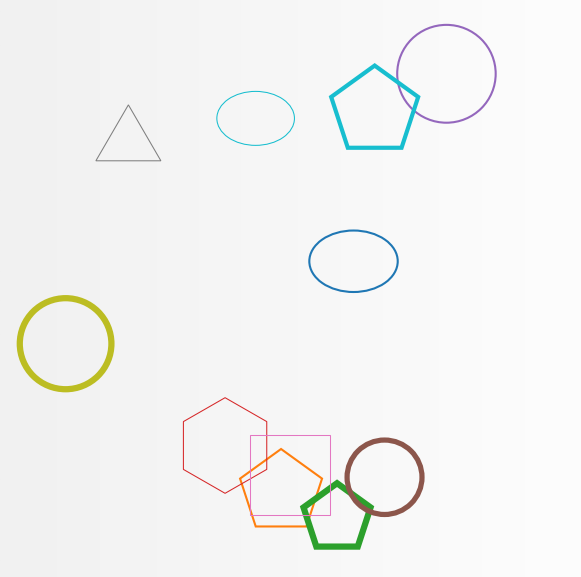[{"shape": "oval", "thickness": 1, "radius": 0.38, "center": [0.608, 0.547]}, {"shape": "pentagon", "thickness": 1, "radius": 0.37, "center": [0.484, 0.147]}, {"shape": "pentagon", "thickness": 3, "radius": 0.3, "center": [0.58, 0.102]}, {"shape": "hexagon", "thickness": 0.5, "radius": 0.41, "center": [0.387, 0.228]}, {"shape": "circle", "thickness": 1, "radius": 0.42, "center": [0.768, 0.871]}, {"shape": "circle", "thickness": 2.5, "radius": 0.32, "center": [0.662, 0.173]}, {"shape": "square", "thickness": 0.5, "radius": 0.35, "center": [0.498, 0.177]}, {"shape": "triangle", "thickness": 0.5, "radius": 0.32, "center": [0.221, 0.753]}, {"shape": "circle", "thickness": 3, "radius": 0.39, "center": [0.113, 0.404]}, {"shape": "pentagon", "thickness": 2, "radius": 0.39, "center": [0.645, 0.807]}, {"shape": "oval", "thickness": 0.5, "radius": 0.33, "center": [0.44, 0.794]}]